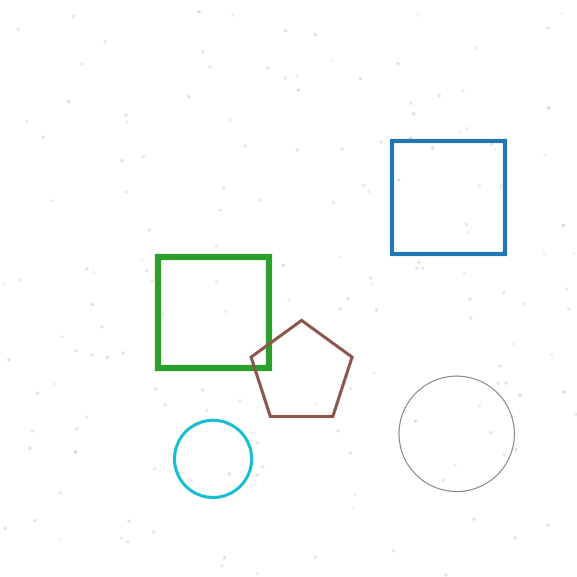[{"shape": "square", "thickness": 2, "radius": 0.49, "center": [0.777, 0.657]}, {"shape": "square", "thickness": 3, "radius": 0.48, "center": [0.37, 0.458]}, {"shape": "pentagon", "thickness": 1.5, "radius": 0.46, "center": [0.522, 0.352]}, {"shape": "circle", "thickness": 0.5, "radius": 0.5, "center": [0.791, 0.248]}, {"shape": "circle", "thickness": 1.5, "radius": 0.33, "center": [0.369, 0.205]}]